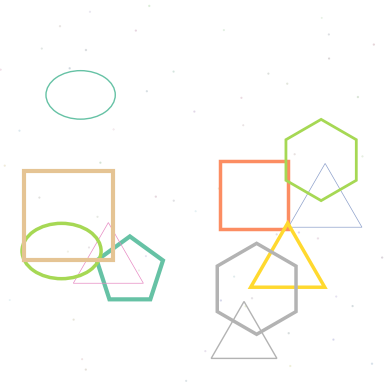[{"shape": "oval", "thickness": 1, "radius": 0.45, "center": [0.209, 0.754]}, {"shape": "pentagon", "thickness": 3, "radius": 0.45, "center": [0.337, 0.296]}, {"shape": "square", "thickness": 2.5, "radius": 0.44, "center": [0.66, 0.494]}, {"shape": "triangle", "thickness": 0.5, "radius": 0.55, "center": [0.845, 0.465]}, {"shape": "triangle", "thickness": 0.5, "radius": 0.53, "center": [0.281, 0.317]}, {"shape": "hexagon", "thickness": 2, "radius": 0.53, "center": [0.834, 0.584]}, {"shape": "oval", "thickness": 2.5, "radius": 0.51, "center": [0.16, 0.348]}, {"shape": "triangle", "thickness": 2.5, "radius": 0.56, "center": [0.747, 0.309]}, {"shape": "square", "thickness": 3, "radius": 0.58, "center": [0.178, 0.44]}, {"shape": "triangle", "thickness": 1, "radius": 0.49, "center": [0.634, 0.118]}, {"shape": "hexagon", "thickness": 2.5, "radius": 0.59, "center": [0.667, 0.25]}]